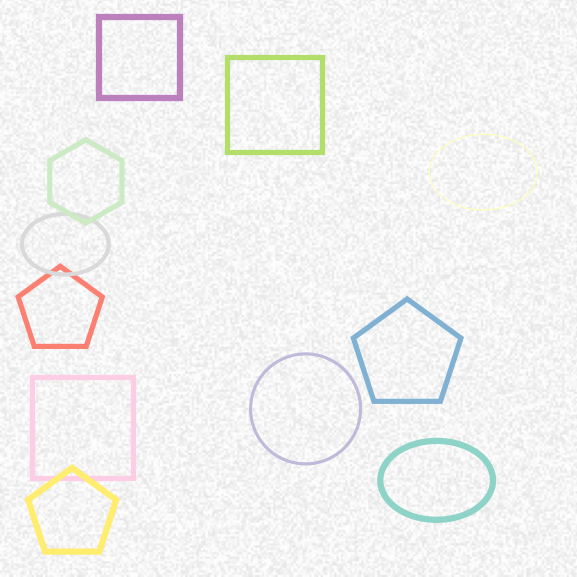[{"shape": "oval", "thickness": 3, "radius": 0.49, "center": [0.756, 0.167]}, {"shape": "oval", "thickness": 0.5, "radius": 0.47, "center": [0.837, 0.701]}, {"shape": "circle", "thickness": 1.5, "radius": 0.48, "center": [0.529, 0.291]}, {"shape": "pentagon", "thickness": 2.5, "radius": 0.38, "center": [0.104, 0.461]}, {"shape": "pentagon", "thickness": 2.5, "radius": 0.49, "center": [0.705, 0.383]}, {"shape": "square", "thickness": 2.5, "radius": 0.41, "center": [0.476, 0.818]}, {"shape": "square", "thickness": 2.5, "radius": 0.44, "center": [0.143, 0.26]}, {"shape": "oval", "thickness": 2, "radius": 0.38, "center": [0.113, 0.576]}, {"shape": "square", "thickness": 3, "radius": 0.35, "center": [0.242, 0.9]}, {"shape": "hexagon", "thickness": 2.5, "radius": 0.36, "center": [0.149, 0.685]}, {"shape": "pentagon", "thickness": 3, "radius": 0.4, "center": [0.125, 0.109]}]